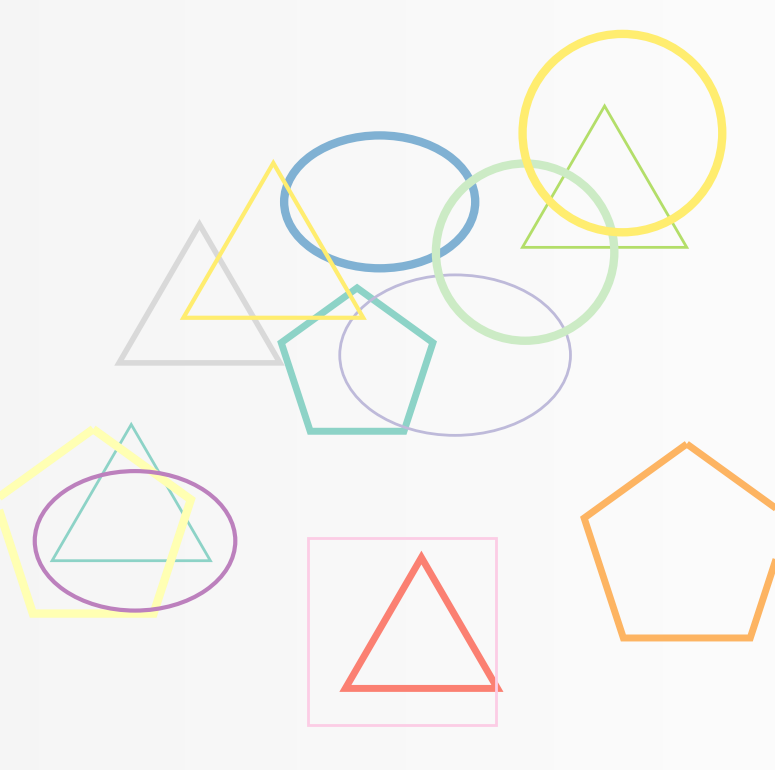[{"shape": "triangle", "thickness": 1, "radius": 0.59, "center": [0.169, 0.331]}, {"shape": "pentagon", "thickness": 2.5, "radius": 0.51, "center": [0.461, 0.523]}, {"shape": "pentagon", "thickness": 3, "radius": 0.66, "center": [0.12, 0.31]}, {"shape": "oval", "thickness": 1, "radius": 0.74, "center": [0.587, 0.539]}, {"shape": "triangle", "thickness": 2.5, "radius": 0.57, "center": [0.544, 0.163]}, {"shape": "oval", "thickness": 3, "radius": 0.62, "center": [0.49, 0.738]}, {"shape": "pentagon", "thickness": 2.5, "radius": 0.7, "center": [0.886, 0.284]}, {"shape": "triangle", "thickness": 1, "radius": 0.61, "center": [0.78, 0.74]}, {"shape": "square", "thickness": 1, "radius": 0.61, "center": [0.519, 0.179]}, {"shape": "triangle", "thickness": 2, "radius": 0.6, "center": [0.257, 0.589]}, {"shape": "oval", "thickness": 1.5, "radius": 0.65, "center": [0.174, 0.298]}, {"shape": "circle", "thickness": 3, "radius": 0.58, "center": [0.678, 0.673]}, {"shape": "circle", "thickness": 3, "radius": 0.64, "center": [0.803, 0.827]}, {"shape": "triangle", "thickness": 1.5, "radius": 0.67, "center": [0.353, 0.654]}]